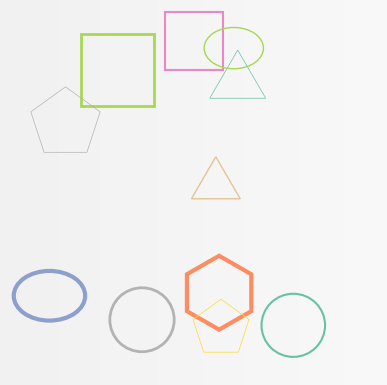[{"shape": "triangle", "thickness": 0.5, "radius": 0.42, "center": [0.613, 0.786]}, {"shape": "circle", "thickness": 1.5, "radius": 0.41, "center": [0.757, 0.155]}, {"shape": "hexagon", "thickness": 3, "radius": 0.48, "center": [0.565, 0.24]}, {"shape": "oval", "thickness": 3, "radius": 0.46, "center": [0.128, 0.232]}, {"shape": "square", "thickness": 1.5, "radius": 0.37, "center": [0.5, 0.894]}, {"shape": "square", "thickness": 2, "radius": 0.47, "center": [0.303, 0.819]}, {"shape": "oval", "thickness": 1, "radius": 0.38, "center": [0.603, 0.875]}, {"shape": "pentagon", "thickness": 0.5, "radius": 0.38, "center": [0.57, 0.147]}, {"shape": "triangle", "thickness": 1, "radius": 0.36, "center": [0.557, 0.52]}, {"shape": "pentagon", "thickness": 0.5, "radius": 0.47, "center": [0.169, 0.68]}, {"shape": "circle", "thickness": 2, "radius": 0.42, "center": [0.366, 0.169]}]